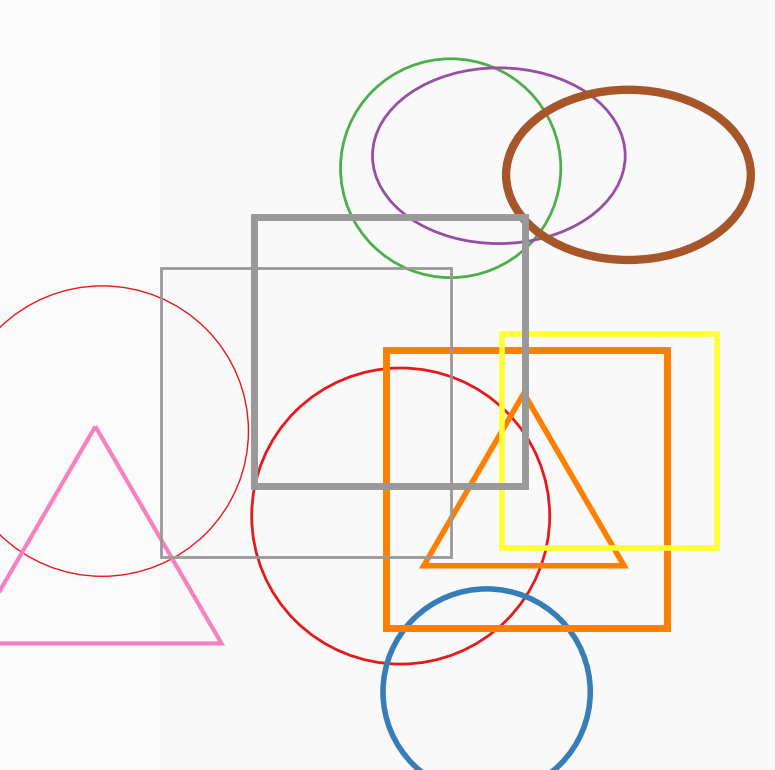[{"shape": "circle", "thickness": 0.5, "radius": 0.94, "center": [0.132, 0.44]}, {"shape": "circle", "thickness": 1, "radius": 0.96, "center": [0.517, 0.33]}, {"shape": "circle", "thickness": 2, "radius": 0.67, "center": [0.628, 0.101]}, {"shape": "circle", "thickness": 1, "radius": 0.71, "center": [0.581, 0.782]}, {"shape": "oval", "thickness": 1, "radius": 0.82, "center": [0.644, 0.798]}, {"shape": "square", "thickness": 2.5, "radius": 0.9, "center": [0.679, 0.365]}, {"shape": "triangle", "thickness": 2, "radius": 0.75, "center": [0.676, 0.34]}, {"shape": "square", "thickness": 2, "radius": 0.69, "center": [0.786, 0.427]}, {"shape": "oval", "thickness": 3, "radius": 0.79, "center": [0.811, 0.773]}, {"shape": "triangle", "thickness": 1.5, "radius": 0.94, "center": [0.123, 0.258]}, {"shape": "square", "thickness": 2.5, "radius": 0.88, "center": [0.503, 0.543]}, {"shape": "square", "thickness": 1, "radius": 0.94, "center": [0.395, 0.464]}]